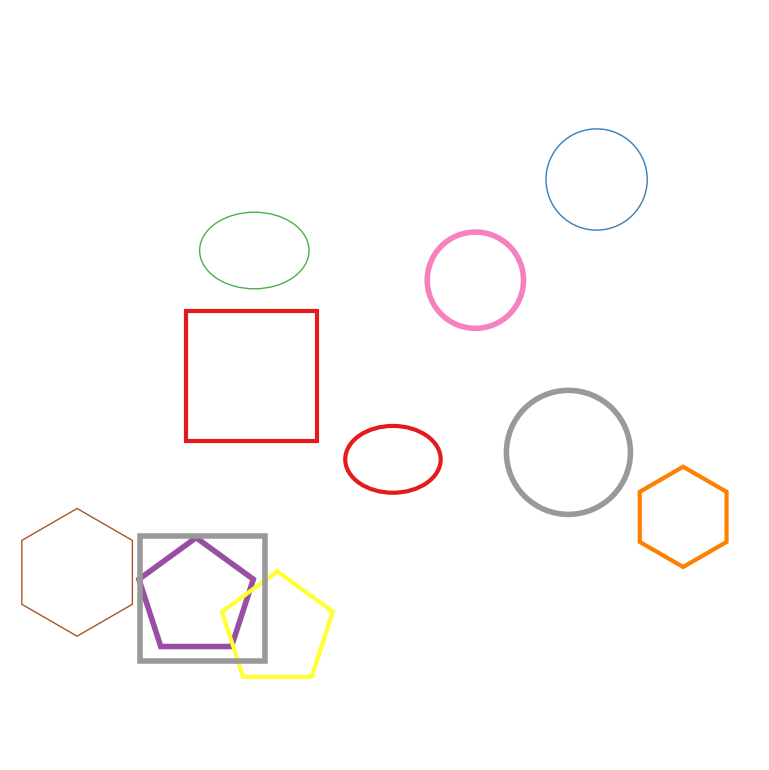[{"shape": "oval", "thickness": 1.5, "radius": 0.31, "center": [0.51, 0.403]}, {"shape": "square", "thickness": 1.5, "radius": 0.42, "center": [0.327, 0.512]}, {"shape": "circle", "thickness": 0.5, "radius": 0.33, "center": [0.775, 0.767]}, {"shape": "oval", "thickness": 0.5, "radius": 0.36, "center": [0.33, 0.675]}, {"shape": "pentagon", "thickness": 2, "radius": 0.39, "center": [0.255, 0.224]}, {"shape": "hexagon", "thickness": 1.5, "radius": 0.33, "center": [0.887, 0.329]}, {"shape": "pentagon", "thickness": 1.5, "radius": 0.38, "center": [0.36, 0.182]}, {"shape": "hexagon", "thickness": 0.5, "radius": 0.41, "center": [0.1, 0.257]}, {"shape": "circle", "thickness": 2, "radius": 0.31, "center": [0.617, 0.636]}, {"shape": "circle", "thickness": 2, "radius": 0.4, "center": [0.738, 0.413]}, {"shape": "square", "thickness": 2, "radius": 0.41, "center": [0.263, 0.223]}]